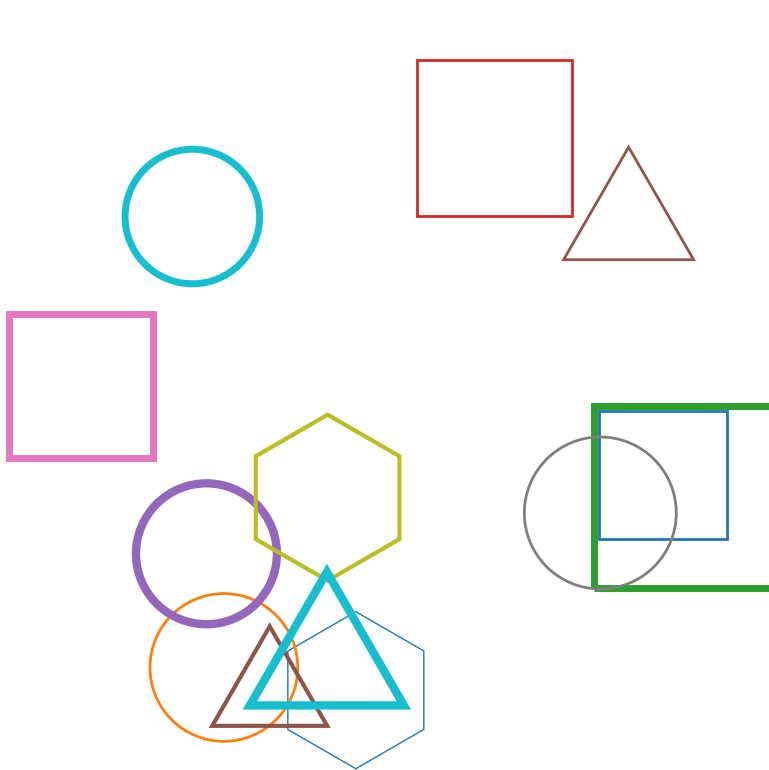[{"shape": "square", "thickness": 1, "radius": 0.41, "center": [0.861, 0.383]}, {"shape": "hexagon", "thickness": 0.5, "radius": 0.51, "center": [0.462, 0.104]}, {"shape": "circle", "thickness": 1, "radius": 0.48, "center": [0.291, 0.133]}, {"shape": "square", "thickness": 2.5, "radius": 0.59, "center": [0.89, 0.355]}, {"shape": "square", "thickness": 1, "radius": 0.51, "center": [0.642, 0.82]}, {"shape": "circle", "thickness": 3, "radius": 0.46, "center": [0.268, 0.281]}, {"shape": "triangle", "thickness": 1.5, "radius": 0.43, "center": [0.35, 0.1]}, {"shape": "triangle", "thickness": 1, "radius": 0.49, "center": [0.816, 0.711]}, {"shape": "square", "thickness": 2.5, "radius": 0.47, "center": [0.106, 0.499]}, {"shape": "circle", "thickness": 1, "radius": 0.49, "center": [0.78, 0.334]}, {"shape": "hexagon", "thickness": 1.5, "radius": 0.54, "center": [0.425, 0.354]}, {"shape": "circle", "thickness": 2.5, "radius": 0.44, "center": [0.25, 0.719]}, {"shape": "triangle", "thickness": 3, "radius": 0.58, "center": [0.425, 0.142]}]